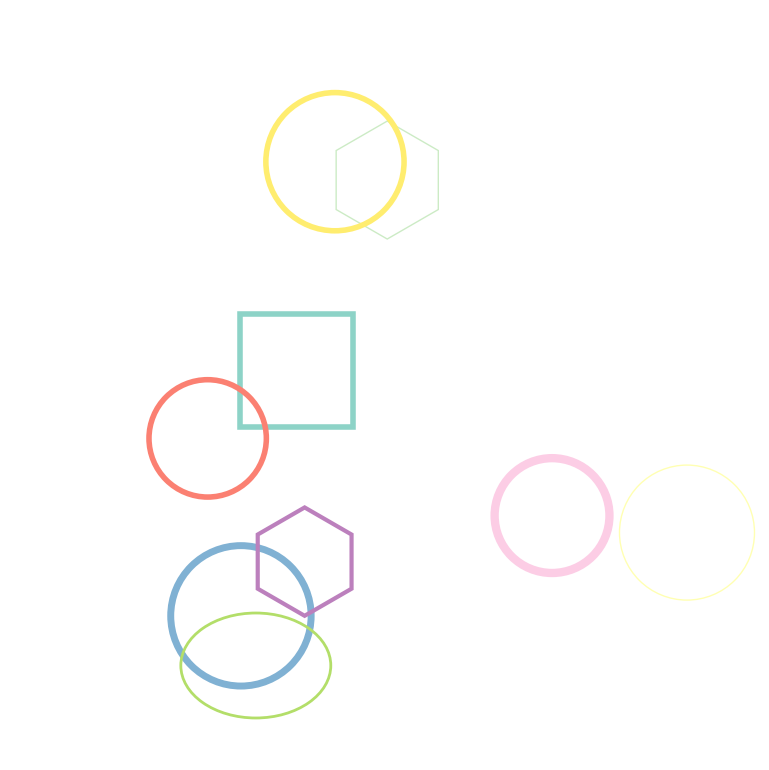[{"shape": "square", "thickness": 2, "radius": 0.37, "center": [0.385, 0.519]}, {"shape": "circle", "thickness": 0.5, "radius": 0.44, "center": [0.892, 0.308]}, {"shape": "circle", "thickness": 2, "radius": 0.38, "center": [0.27, 0.431]}, {"shape": "circle", "thickness": 2.5, "radius": 0.46, "center": [0.313, 0.2]}, {"shape": "oval", "thickness": 1, "radius": 0.49, "center": [0.332, 0.136]}, {"shape": "circle", "thickness": 3, "radius": 0.37, "center": [0.717, 0.33]}, {"shape": "hexagon", "thickness": 1.5, "radius": 0.35, "center": [0.396, 0.271]}, {"shape": "hexagon", "thickness": 0.5, "radius": 0.38, "center": [0.503, 0.766]}, {"shape": "circle", "thickness": 2, "radius": 0.45, "center": [0.435, 0.79]}]